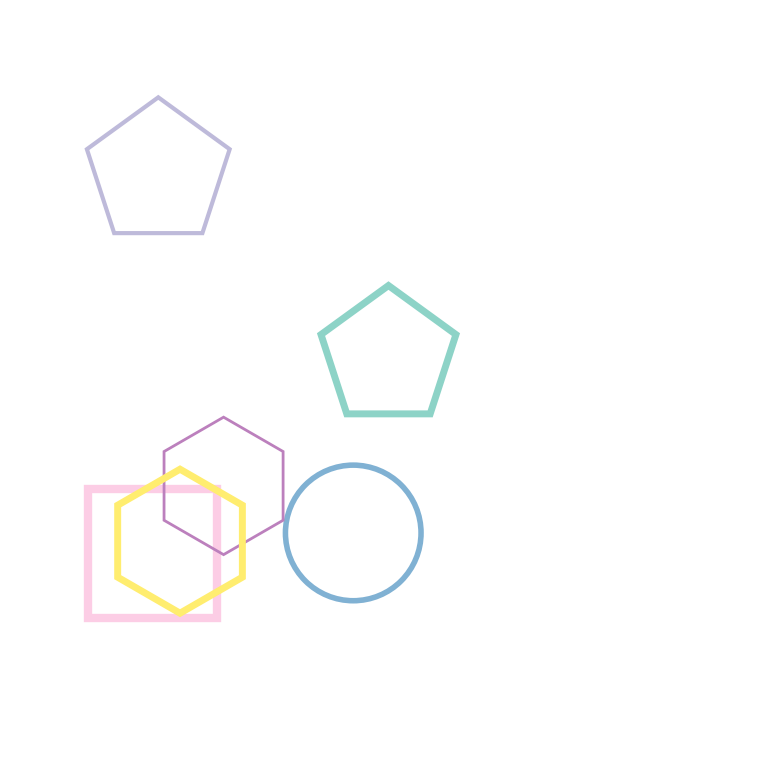[{"shape": "pentagon", "thickness": 2.5, "radius": 0.46, "center": [0.505, 0.537]}, {"shape": "pentagon", "thickness": 1.5, "radius": 0.49, "center": [0.206, 0.776]}, {"shape": "circle", "thickness": 2, "radius": 0.44, "center": [0.459, 0.308]}, {"shape": "square", "thickness": 3, "radius": 0.42, "center": [0.198, 0.281]}, {"shape": "hexagon", "thickness": 1, "radius": 0.45, "center": [0.29, 0.369]}, {"shape": "hexagon", "thickness": 2.5, "radius": 0.47, "center": [0.234, 0.297]}]